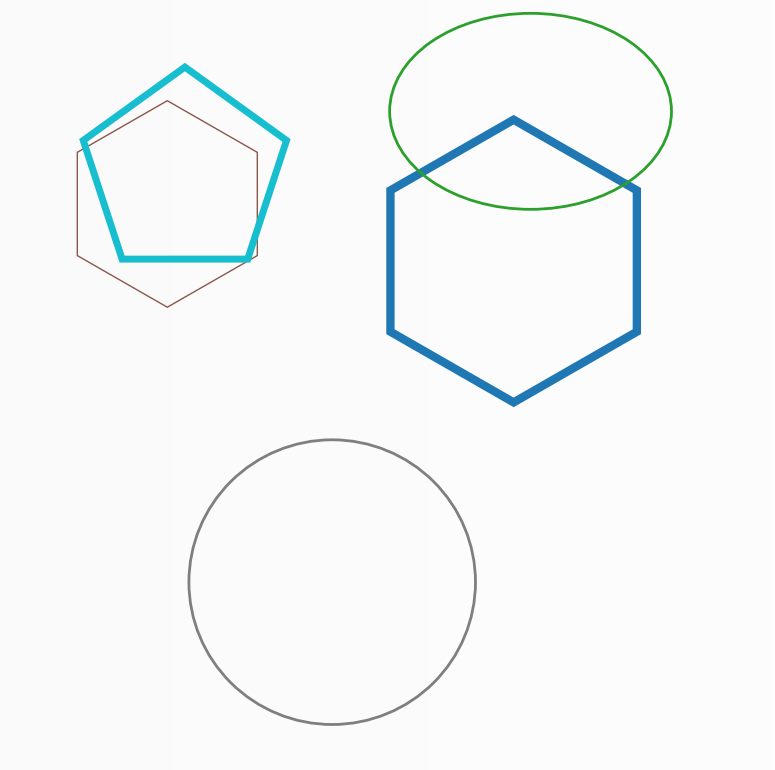[{"shape": "hexagon", "thickness": 3, "radius": 0.92, "center": [0.663, 0.661]}, {"shape": "oval", "thickness": 1, "radius": 0.91, "center": [0.685, 0.855]}, {"shape": "hexagon", "thickness": 0.5, "radius": 0.67, "center": [0.216, 0.735]}, {"shape": "circle", "thickness": 1, "radius": 0.92, "center": [0.429, 0.244]}, {"shape": "pentagon", "thickness": 2.5, "radius": 0.69, "center": [0.239, 0.775]}]